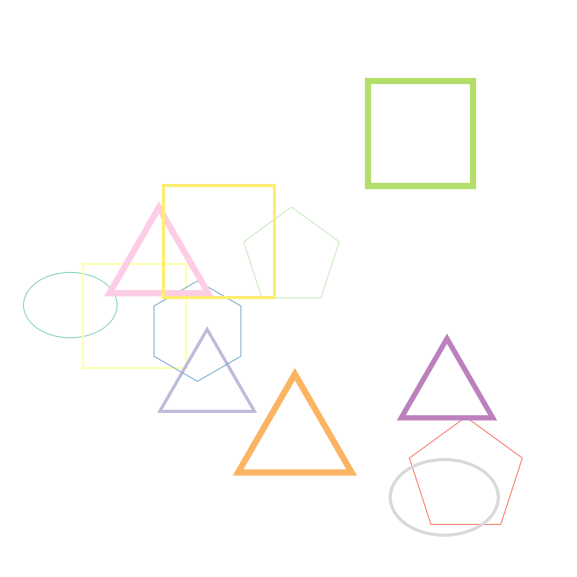[{"shape": "oval", "thickness": 0.5, "radius": 0.4, "center": [0.122, 0.471]}, {"shape": "square", "thickness": 1, "radius": 0.45, "center": [0.233, 0.452]}, {"shape": "triangle", "thickness": 1.5, "radius": 0.47, "center": [0.359, 0.334]}, {"shape": "pentagon", "thickness": 0.5, "radius": 0.51, "center": [0.807, 0.174]}, {"shape": "hexagon", "thickness": 0.5, "radius": 0.43, "center": [0.342, 0.426]}, {"shape": "triangle", "thickness": 3, "radius": 0.57, "center": [0.511, 0.238]}, {"shape": "square", "thickness": 3, "radius": 0.45, "center": [0.728, 0.768]}, {"shape": "triangle", "thickness": 3, "radius": 0.49, "center": [0.275, 0.541]}, {"shape": "oval", "thickness": 1.5, "radius": 0.47, "center": [0.769, 0.138]}, {"shape": "triangle", "thickness": 2.5, "radius": 0.46, "center": [0.774, 0.321]}, {"shape": "pentagon", "thickness": 0.5, "radius": 0.44, "center": [0.505, 0.554]}, {"shape": "square", "thickness": 1.5, "radius": 0.48, "center": [0.378, 0.582]}]